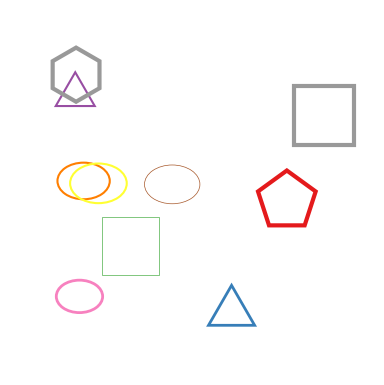[{"shape": "pentagon", "thickness": 3, "radius": 0.39, "center": [0.745, 0.478]}, {"shape": "triangle", "thickness": 2, "radius": 0.35, "center": [0.601, 0.19]}, {"shape": "square", "thickness": 0.5, "radius": 0.37, "center": [0.339, 0.361]}, {"shape": "triangle", "thickness": 1.5, "radius": 0.29, "center": [0.195, 0.754]}, {"shape": "oval", "thickness": 1.5, "radius": 0.34, "center": [0.217, 0.53]}, {"shape": "oval", "thickness": 1.5, "radius": 0.37, "center": [0.256, 0.524]}, {"shape": "oval", "thickness": 0.5, "radius": 0.36, "center": [0.447, 0.521]}, {"shape": "oval", "thickness": 2, "radius": 0.3, "center": [0.206, 0.23]}, {"shape": "square", "thickness": 3, "radius": 0.39, "center": [0.841, 0.699]}, {"shape": "hexagon", "thickness": 3, "radius": 0.35, "center": [0.198, 0.806]}]